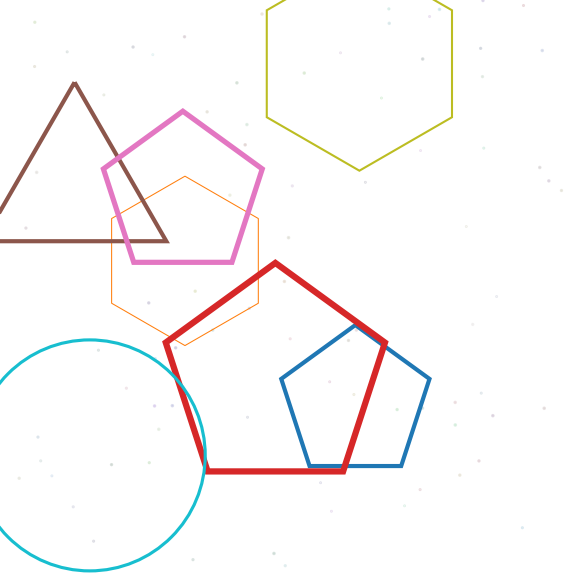[{"shape": "pentagon", "thickness": 2, "radius": 0.67, "center": [0.615, 0.301]}, {"shape": "hexagon", "thickness": 0.5, "radius": 0.73, "center": [0.32, 0.547]}, {"shape": "pentagon", "thickness": 3, "radius": 1.0, "center": [0.477, 0.344]}, {"shape": "triangle", "thickness": 2, "radius": 0.92, "center": [0.129, 0.673]}, {"shape": "pentagon", "thickness": 2.5, "radius": 0.72, "center": [0.317, 0.662]}, {"shape": "hexagon", "thickness": 1, "radius": 0.93, "center": [0.622, 0.889]}, {"shape": "circle", "thickness": 1.5, "radius": 1.0, "center": [0.155, 0.211]}]